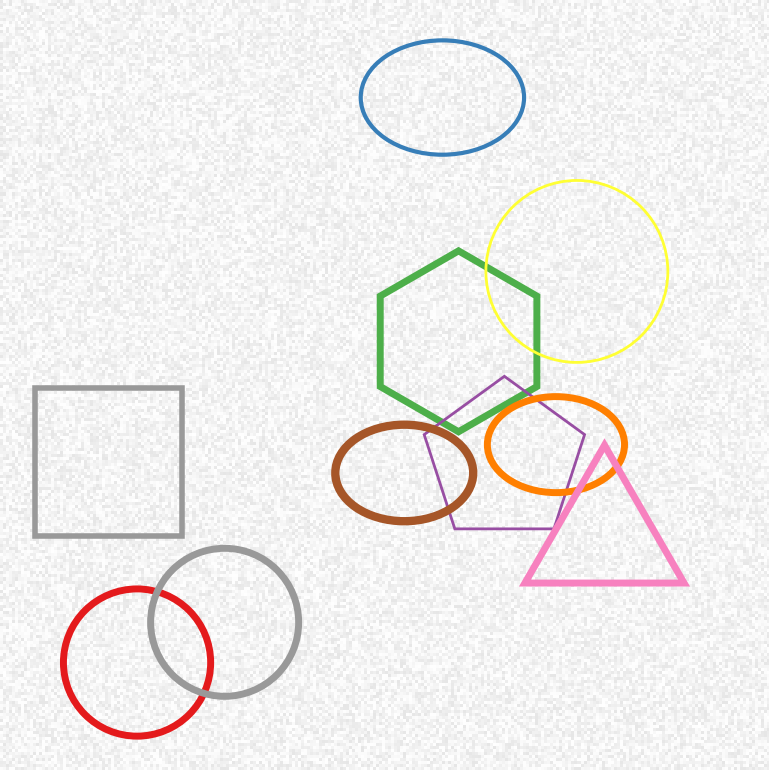[{"shape": "circle", "thickness": 2.5, "radius": 0.48, "center": [0.178, 0.14]}, {"shape": "oval", "thickness": 1.5, "radius": 0.53, "center": [0.575, 0.873]}, {"shape": "hexagon", "thickness": 2.5, "radius": 0.59, "center": [0.596, 0.557]}, {"shape": "pentagon", "thickness": 1, "radius": 0.55, "center": [0.655, 0.402]}, {"shape": "oval", "thickness": 2.5, "radius": 0.45, "center": [0.722, 0.423]}, {"shape": "circle", "thickness": 1, "radius": 0.59, "center": [0.749, 0.647]}, {"shape": "oval", "thickness": 3, "radius": 0.45, "center": [0.525, 0.386]}, {"shape": "triangle", "thickness": 2.5, "radius": 0.6, "center": [0.785, 0.302]}, {"shape": "square", "thickness": 2, "radius": 0.48, "center": [0.141, 0.4]}, {"shape": "circle", "thickness": 2.5, "radius": 0.48, "center": [0.292, 0.192]}]